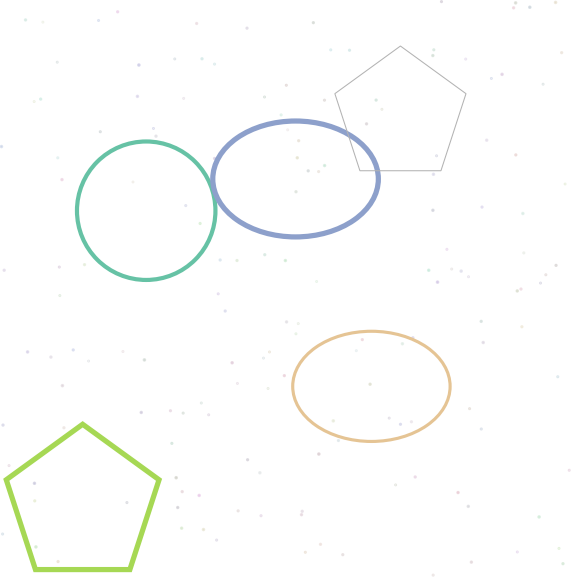[{"shape": "circle", "thickness": 2, "radius": 0.6, "center": [0.253, 0.634]}, {"shape": "oval", "thickness": 2.5, "radius": 0.72, "center": [0.512, 0.689]}, {"shape": "pentagon", "thickness": 2.5, "radius": 0.7, "center": [0.143, 0.125]}, {"shape": "oval", "thickness": 1.5, "radius": 0.68, "center": [0.643, 0.33]}, {"shape": "pentagon", "thickness": 0.5, "radius": 0.6, "center": [0.693, 0.8]}]